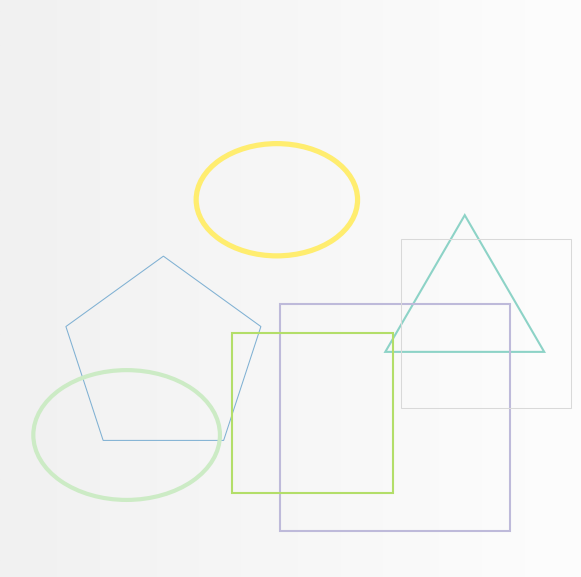[{"shape": "triangle", "thickness": 1, "radius": 0.79, "center": [0.8, 0.469]}, {"shape": "square", "thickness": 1, "radius": 0.99, "center": [0.679, 0.276]}, {"shape": "pentagon", "thickness": 0.5, "radius": 0.88, "center": [0.281, 0.379]}, {"shape": "square", "thickness": 1, "radius": 0.69, "center": [0.537, 0.284]}, {"shape": "square", "thickness": 0.5, "radius": 0.73, "center": [0.836, 0.439]}, {"shape": "oval", "thickness": 2, "radius": 0.8, "center": [0.218, 0.246]}, {"shape": "oval", "thickness": 2.5, "radius": 0.69, "center": [0.476, 0.653]}]